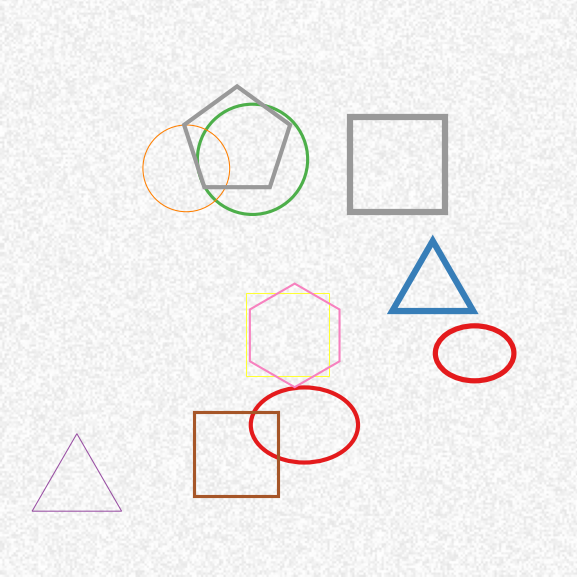[{"shape": "oval", "thickness": 2.5, "radius": 0.34, "center": [0.822, 0.387]}, {"shape": "oval", "thickness": 2, "radius": 0.46, "center": [0.527, 0.263]}, {"shape": "triangle", "thickness": 3, "radius": 0.4, "center": [0.749, 0.501]}, {"shape": "circle", "thickness": 1.5, "radius": 0.48, "center": [0.437, 0.723]}, {"shape": "triangle", "thickness": 0.5, "radius": 0.45, "center": [0.133, 0.159]}, {"shape": "circle", "thickness": 0.5, "radius": 0.38, "center": [0.323, 0.708]}, {"shape": "square", "thickness": 0.5, "radius": 0.36, "center": [0.498, 0.42]}, {"shape": "square", "thickness": 1.5, "radius": 0.36, "center": [0.409, 0.213]}, {"shape": "hexagon", "thickness": 1, "radius": 0.45, "center": [0.51, 0.418]}, {"shape": "pentagon", "thickness": 2, "radius": 0.48, "center": [0.411, 0.753]}, {"shape": "square", "thickness": 3, "radius": 0.41, "center": [0.688, 0.714]}]